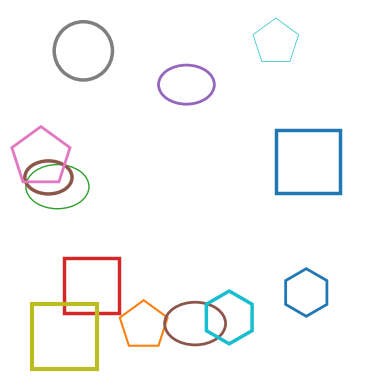[{"shape": "hexagon", "thickness": 2, "radius": 0.31, "center": [0.796, 0.24]}, {"shape": "square", "thickness": 2.5, "radius": 0.41, "center": [0.8, 0.581]}, {"shape": "pentagon", "thickness": 1.5, "radius": 0.33, "center": [0.373, 0.155]}, {"shape": "oval", "thickness": 1, "radius": 0.41, "center": [0.149, 0.515]}, {"shape": "square", "thickness": 2.5, "radius": 0.36, "center": [0.237, 0.259]}, {"shape": "oval", "thickness": 2, "radius": 0.36, "center": [0.484, 0.78]}, {"shape": "oval", "thickness": 2.5, "radius": 0.31, "center": [0.126, 0.539]}, {"shape": "oval", "thickness": 2, "radius": 0.4, "center": [0.507, 0.16]}, {"shape": "pentagon", "thickness": 2, "radius": 0.4, "center": [0.106, 0.592]}, {"shape": "circle", "thickness": 2.5, "radius": 0.38, "center": [0.216, 0.868]}, {"shape": "square", "thickness": 3, "radius": 0.42, "center": [0.167, 0.126]}, {"shape": "hexagon", "thickness": 2.5, "radius": 0.34, "center": [0.595, 0.175]}, {"shape": "pentagon", "thickness": 0.5, "radius": 0.31, "center": [0.716, 0.891]}]